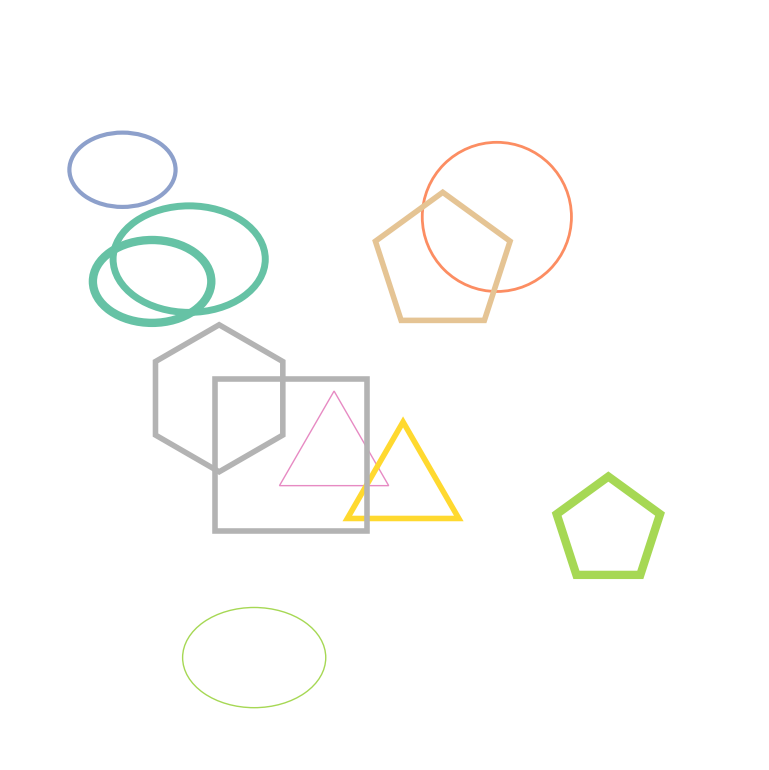[{"shape": "oval", "thickness": 3, "radius": 0.38, "center": [0.198, 0.634]}, {"shape": "oval", "thickness": 2.5, "radius": 0.49, "center": [0.246, 0.663]}, {"shape": "circle", "thickness": 1, "radius": 0.48, "center": [0.645, 0.718]}, {"shape": "oval", "thickness": 1.5, "radius": 0.34, "center": [0.159, 0.78]}, {"shape": "triangle", "thickness": 0.5, "radius": 0.41, "center": [0.434, 0.41]}, {"shape": "pentagon", "thickness": 3, "radius": 0.35, "center": [0.79, 0.311]}, {"shape": "oval", "thickness": 0.5, "radius": 0.46, "center": [0.33, 0.146]}, {"shape": "triangle", "thickness": 2, "radius": 0.42, "center": [0.523, 0.368]}, {"shape": "pentagon", "thickness": 2, "radius": 0.46, "center": [0.575, 0.658]}, {"shape": "square", "thickness": 2, "radius": 0.49, "center": [0.378, 0.409]}, {"shape": "hexagon", "thickness": 2, "radius": 0.48, "center": [0.285, 0.483]}]